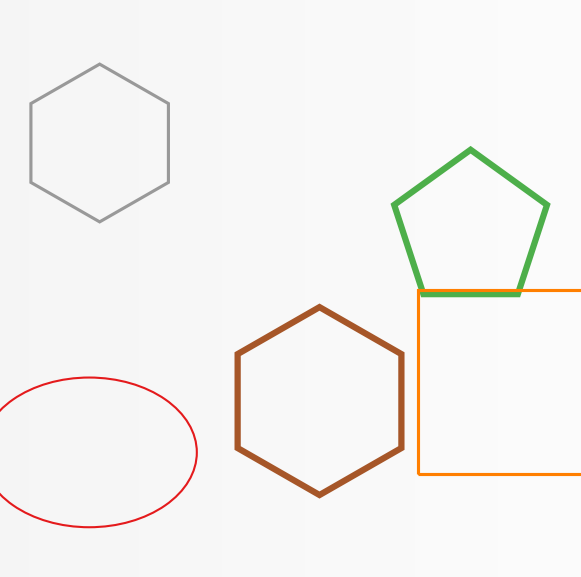[{"shape": "oval", "thickness": 1, "radius": 0.93, "center": [0.153, 0.216]}, {"shape": "pentagon", "thickness": 3, "radius": 0.69, "center": [0.81, 0.602]}, {"shape": "square", "thickness": 1.5, "radius": 0.79, "center": [0.879, 0.338]}, {"shape": "hexagon", "thickness": 3, "radius": 0.81, "center": [0.55, 0.305]}, {"shape": "hexagon", "thickness": 1.5, "radius": 0.68, "center": [0.171, 0.752]}]